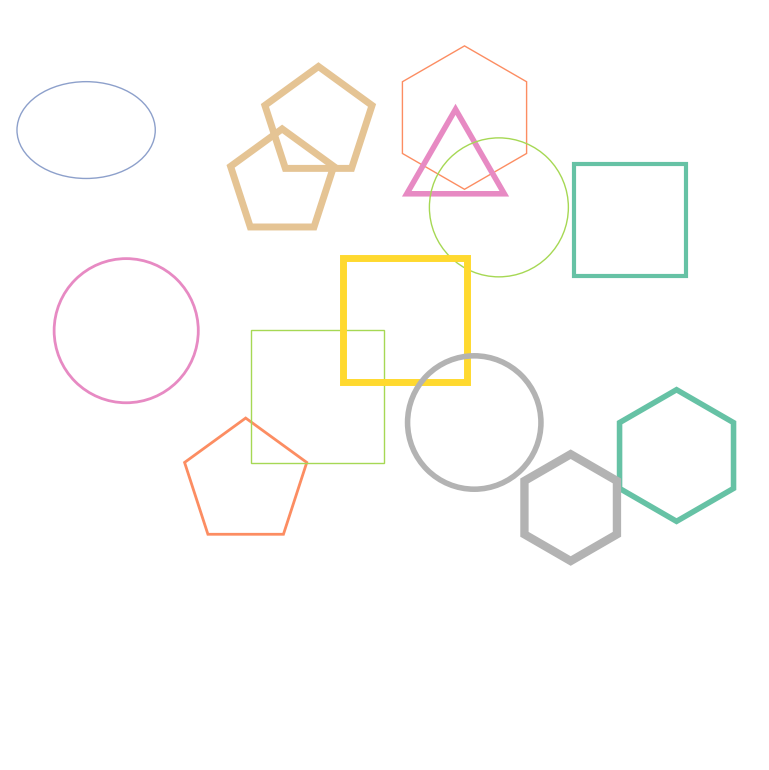[{"shape": "hexagon", "thickness": 2, "radius": 0.43, "center": [0.879, 0.408]}, {"shape": "square", "thickness": 1.5, "radius": 0.36, "center": [0.819, 0.715]}, {"shape": "hexagon", "thickness": 0.5, "radius": 0.47, "center": [0.603, 0.847]}, {"shape": "pentagon", "thickness": 1, "radius": 0.42, "center": [0.319, 0.374]}, {"shape": "oval", "thickness": 0.5, "radius": 0.45, "center": [0.112, 0.831]}, {"shape": "triangle", "thickness": 2, "radius": 0.37, "center": [0.592, 0.785]}, {"shape": "circle", "thickness": 1, "radius": 0.47, "center": [0.164, 0.571]}, {"shape": "circle", "thickness": 0.5, "radius": 0.45, "center": [0.648, 0.731]}, {"shape": "square", "thickness": 0.5, "radius": 0.43, "center": [0.412, 0.485]}, {"shape": "square", "thickness": 2.5, "radius": 0.4, "center": [0.526, 0.585]}, {"shape": "pentagon", "thickness": 2.5, "radius": 0.35, "center": [0.366, 0.762]}, {"shape": "pentagon", "thickness": 2.5, "radius": 0.37, "center": [0.414, 0.841]}, {"shape": "circle", "thickness": 2, "radius": 0.43, "center": [0.616, 0.451]}, {"shape": "hexagon", "thickness": 3, "radius": 0.35, "center": [0.741, 0.341]}]